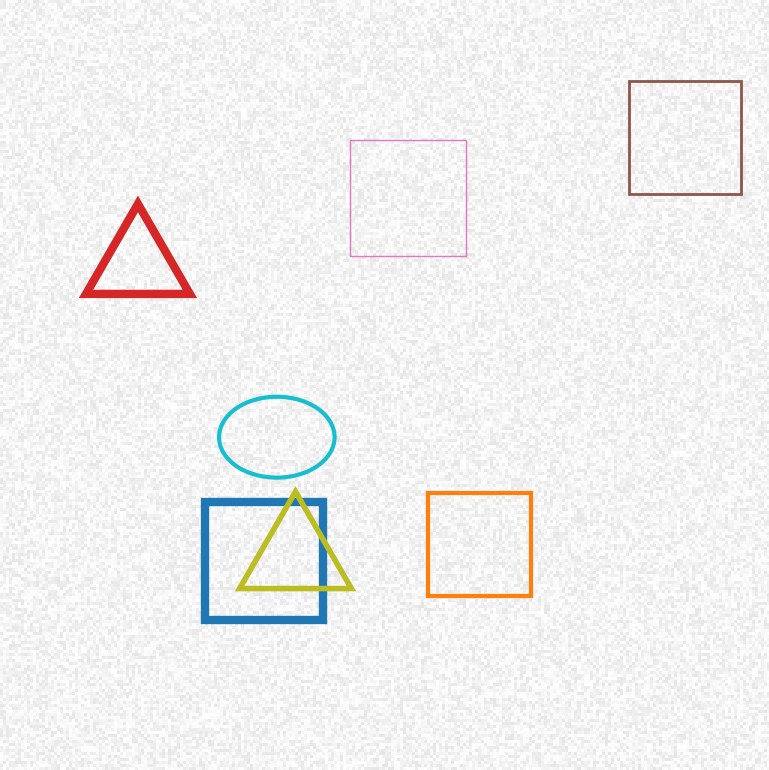[{"shape": "square", "thickness": 3, "radius": 0.38, "center": [0.343, 0.271]}, {"shape": "square", "thickness": 1.5, "radius": 0.33, "center": [0.623, 0.293]}, {"shape": "triangle", "thickness": 3, "radius": 0.39, "center": [0.179, 0.657]}, {"shape": "square", "thickness": 1, "radius": 0.37, "center": [0.89, 0.821]}, {"shape": "square", "thickness": 0.5, "radius": 0.38, "center": [0.53, 0.743]}, {"shape": "triangle", "thickness": 2, "radius": 0.42, "center": [0.384, 0.278]}, {"shape": "oval", "thickness": 1.5, "radius": 0.38, "center": [0.359, 0.432]}]